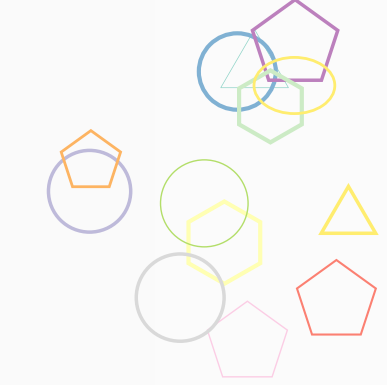[{"shape": "triangle", "thickness": 0.5, "radius": 0.5, "center": [0.657, 0.823]}, {"shape": "hexagon", "thickness": 3, "radius": 0.53, "center": [0.579, 0.37]}, {"shape": "circle", "thickness": 2.5, "radius": 0.53, "center": [0.231, 0.503]}, {"shape": "pentagon", "thickness": 1.5, "radius": 0.53, "center": [0.868, 0.218]}, {"shape": "circle", "thickness": 3, "radius": 0.5, "center": [0.612, 0.814]}, {"shape": "pentagon", "thickness": 2, "radius": 0.4, "center": [0.235, 0.58]}, {"shape": "circle", "thickness": 1, "radius": 0.56, "center": [0.527, 0.472]}, {"shape": "pentagon", "thickness": 1, "radius": 0.54, "center": [0.638, 0.109]}, {"shape": "circle", "thickness": 2.5, "radius": 0.57, "center": [0.465, 0.227]}, {"shape": "pentagon", "thickness": 2.5, "radius": 0.58, "center": [0.762, 0.885]}, {"shape": "hexagon", "thickness": 3, "radius": 0.47, "center": [0.698, 0.724]}, {"shape": "oval", "thickness": 2, "radius": 0.52, "center": [0.76, 0.778]}, {"shape": "triangle", "thickness": 2.5, "radius": 0.41, "center": [0.899, 0.435]}]